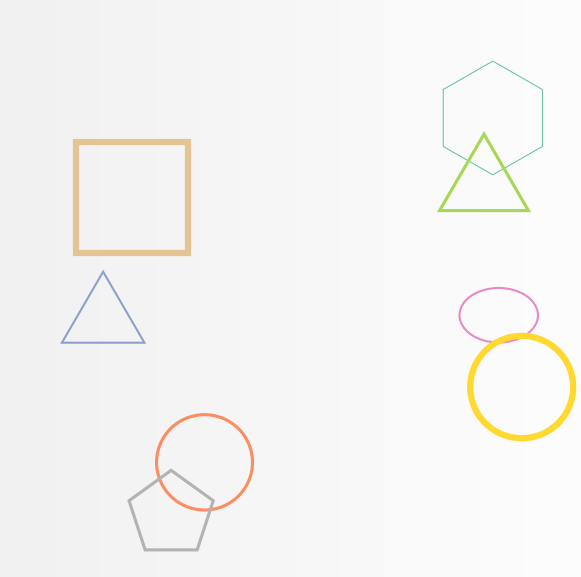[{"shape": "hexagon", "thickness": 0.5, "radius": 0.49, "center": [0.848, 0.795]}, {"shape": "circle", "thickness": 1.5, "radius": 0.41, "center": [0.352, 0.199]}, {"shape": "triangle", "thickness": 1, "radius": 0.41, "center": [0.177, 0.447]}, {"shape": "oval", "thickness": 1, "radius": 0.34, "center": [0.858, 0.453]}, {"shape": "triangle", "thickness": 1.5, "radius": 0.44, "center": [0.833, 0.679]}, {"shape": "circle", "thickness": 3, "radius": 0.44, "center": [0.898, 0.329]}, {"shape": "square", "thickness": 3, "radius": 0.48, "center": [0.227, 0.657]}, {"shape": "pentagon", "thickness": 1.5, "radius": 0.38, "center": [0.294, 0.109]}]